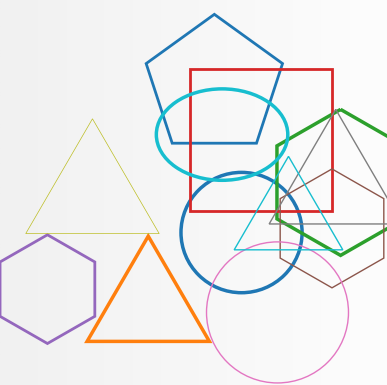[{"shape": "circle", "thickness": 2.5, "radius": 0.78, "center": [0.623, 0.396]}, {"shape": "pentagon", "thickness": 2, "radius": 0.93, "center": [0.553, 0.778]}, {"shape": "triangle", "thickness": 2.5, "radius": 0.91, "center": [0.383, 0.204]}, {"shape": "hexagon", "thickness": 2.5, "radius": 0.95, "center": [0.879, 0.526]}, {"shape": "square", "thickness": 2, "radius": 0.92, "center": [0.674, 0.637]}, {"shape": "hexagon", "thickness": 2, "radius": 0.71, "center": [0.122, 0.249]}, {"shape": "hexagon", "thickness": 1, "radius": 0.77, "center": [0.857, 0.407]}, {"shape": "circle", "thickness": 1, "radius": 0.92, "center": [0.716, 0.189]}, {"shape": "triangle", "thickness": 1, "radius": 0.99, "center": [0.866, 0.517]}, {"shape": "triangle", "thickness": 0.5, "radius": 0.99, "center": [0.239, 0.493]}, {"shape": "triangle", "thickness": 1, "radius": 0.81, "center": [0.745, 0.432]}, {"shape": "oval", "thickness": 2.5, "radius": 0.85, "center": [0.573, 0.65]}]